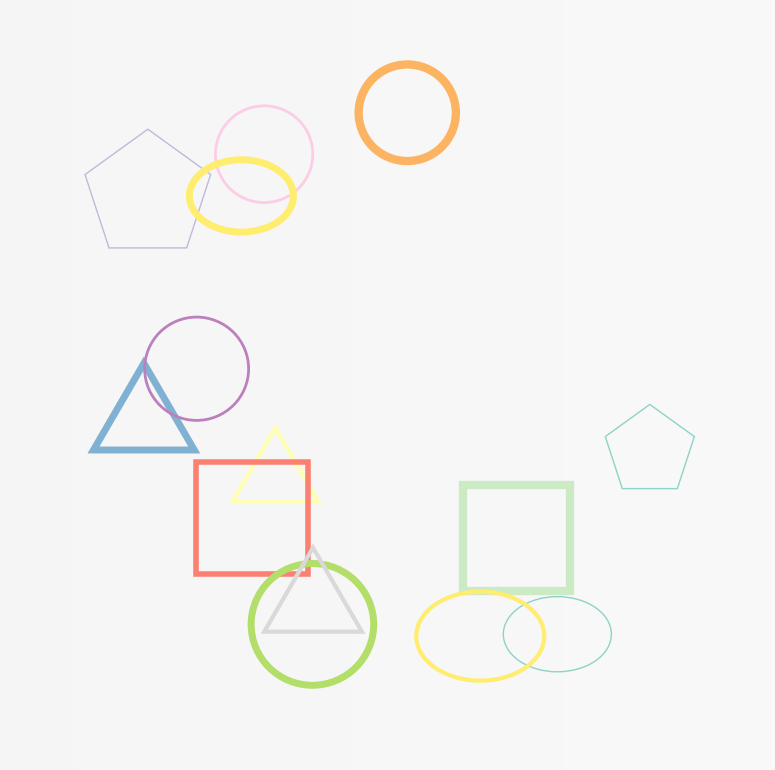[{"shape": "pentagon", "thickness": 0.5, "radius": 0.3, "center": [0.838, 0.414]}, {"shape": "oval", "thickness": 0.5, "radius": 0.35, "center": [0.719, 0.176]}, {"shape": "triangle", "thickness": 1.5, "radius": 0.32, "center": [0.355, 0.381]}, {"shape": "pentagon", "thickness": 0.5, "radius": 0.43, "center": [0.191, 0.747]}, {"shape": "square", "thickness": 2, "radius": 0.36, "center": [0.325, 0.328]}, {"shape": "triangle", "thickness": 2.5, "radius": 0.38, "center": [0.186, 0.453]}, {"shape": "circle", "thickness": 3, "radius": 0.31, "center": [0.525, 0.854]}, {"shape": "circle", "thickness": 2.5, "radius": 0.4, "center": [0.403, 0.189]}, {"shape": "circle", "thickness": 1, "radius": 0.31, "center": [0.341, 0.8]}, {"shape": "triangle", "thickness": 1.5, "radius": 0.36, "center": [0.404, 0.216]}, {"shape": "circle", "thickness": 1, "radius": 0.34, "center": [0.254, 0.521]}, {"shape": "square", "thickness": 3, "radius": 0.34, "center": [0.666, 0.301]}, {"shape": "oval", "thickness": 1.5, "radius": 0.41, "center": [0.62, 0.174]}, {"shape": "oval", "thickness": 2.5, "radius": 0.34, "center": [0.312, 0.746]}]